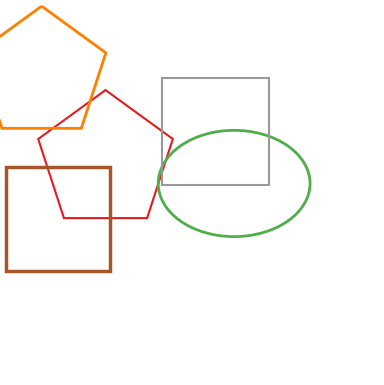[{"shape": "pentagon", "thickness": 1.5, "radius": 0.92, "center": [0.274, 0.582]}, {"shape": "oval", "thickness": 2, "radius": 0.99, "center": [0.608, 0.523]}, {"shape": "pentagon", "thickness": 2, "radius": 0.88, "center": [0.108, 0.809]}, {"shape": "square", "thickness": 2.5, "radius": 0.68, "center": [0.151, 0.432]}, {"shape": "square", "thickness": 1.5, "radius": 0.7, "center": [0.56, 0.659]}]